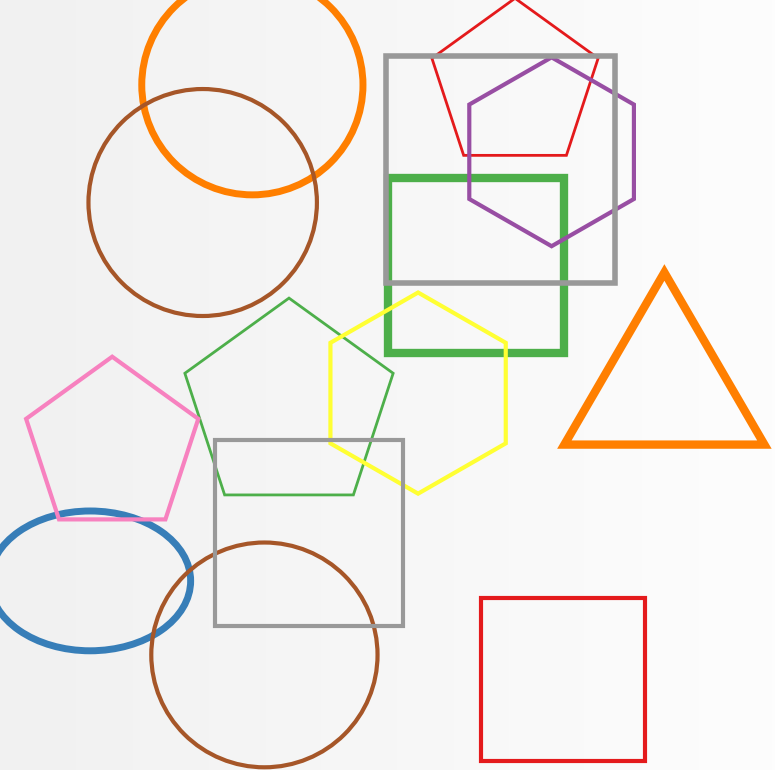[{"shape": "square", "thickness": 1.5, "radius": 0.53, "center": [0.727, 0.118]}, {"shape": "pentagon", "thickness": 1, "radius": 0.56, "center": [0.665, 0.889]}, {"shape": "oval", "thickness": 2.5, "radius": 0.65, "center": [0.116, 0.246]}, {"shape": "square", "thickness": 3, "radius": 0.57, "center": [0.614, 0.655]}, {"shape": "pentagon", "thickness": 1, "radius": 0.71, "center": [0.373, 0.472]}, {"shape": "hexagon", "thickness": 1.5, "radius": 0.61, "center": [0.712, 0.803]}, {"shape": "triangle", "thickness": 3, "radius": 0.75, "center": [0.857, 0.497]}, {"shape": "circle", "thickness": 2.5, "radius": 0.71, "center": [0.326, 0.89]}, {"shape": "hexagon", "thickness": 1.5, "radius": 0.65, "center": [0.539, 0.49]}, {"shape": "circle", "thickness": 1.5, "radius": 0.73, "center": [0.341, 0.149]}, {"shape": "circle", "thickness": 1.5, "radius": 0.74, "center": [0.262, 0.737]}, {"shape": "pentagon", "thickness": 1.5, "radius": 0.58, "center": [0.145, 0.42]}, {"shape": "square", "thickness": 1.5, "radius": 0.61, "center": [0.399, 0.308]}, {"shape": "square", "thickness": 2, "radius": 0.74, "center": [0.646, 0.78]}]